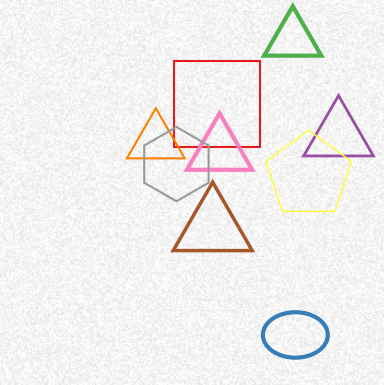[{"shape": "square", "thickness": 1.5, "radius": 0.56, "center": [0.564, 0.729]}, {"shape": "oval", "thickness": 3, "radius": 0.42, "center": [0.767, 0.13]}, {"shape": "triangle", "thickness": 3, "radius": 0.43, "center": [0.76, 0.898]}, {"shape": "triangle", "thickness": 2, "radius": 0.52, "center": [0.879, 0.647]}, {"shape": "triangle", "thickness": 1.5, "radius": 0.43, "center": [0.405, 0.632]}, {"shape": "pentagon", "thickness": 1, "radius": 0.58, "center": [0.801, 0.545]}, {"shape": "triangle", "thickness": 2.5, "radius": 0.59, "center": [0.552, 0.408]}, {"shape": "triangle", "thickness": 3, "radius": 0.49, "center": [0.57, 0.608]}, {"shape": "hexagon", "thickness": 1.5, "radius": 0.48, "center": [0.458, 0.574]}]